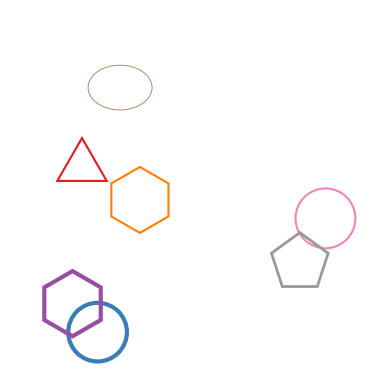[{"shape": "triangle", "thickness": 1.5, "radius": 0.37, "center": [0.213, 0.567]}, {"shape": "circle", "thickness": 3, "radius": 0.38, "center": [0.253, 0.137]}, {"shape": "hexagon", "thickness": 3, "radius": 0.42, "center": [0.188, 0.211]}, {"shape": "hexagon", "thickness": 1.5, "radius": 0.43, "center": [0.363, 0.481]}, {"shape": "oval", "thickness": 0.5, "radius": 0.42, "center": [0.312, 0.773]}, {"shape": "circle", "thickness": 1.5, "radius": 0.39, "center": [0.845, 0.433]}, {"shape": "pentagon", "thickness": 2, "radius": 0.39, "center": [0.779, 0.318]}]